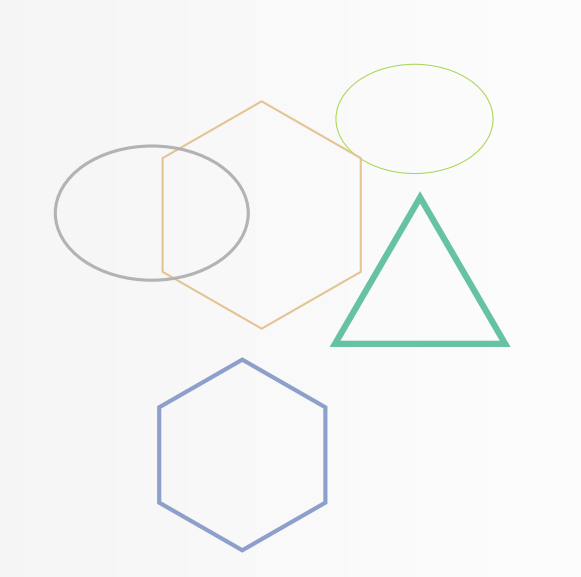[{"shape": "triangle", "thickness": 3, "radius": 0.85, "center": [0.723, 0.488]}, {"shape": "hexagon", "thickness": 2, "radius": 0.83, "center": [0.417, 0.211]}, {"shape": "oval", "thickness": 0.5, "radius": 0.68, "center": [0.713, 0.793]}, {"shape": "hexagon", "thickness": 1, "radius": 0.98, "center": [0.45, 0.627]}, {"shape": "oval", "thickness": 1.5, "radius": 0.83, "center": [0.261, 0.63]}]